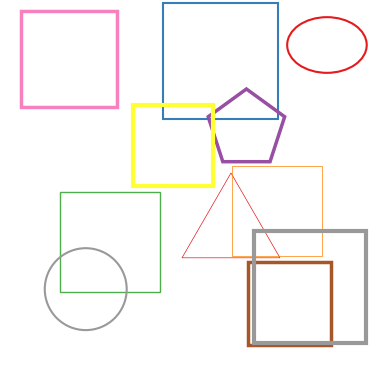[{"shape": "oval", "thickness": 1.5, "radius": 0.52, "center": [0.849, 0.883]}, {"shape": "triangle", "thickness": 0.5, "radius": 0.73, "center": [0.6, 0.404]}, {"shape": "square", "thickness": 1.5, "radius": 0.75, "center": [0.572, 0.841]}, {"shape": "square", "thickness": 1, "radius": 0.65, "center": [0.286, 0.371]}, {"shape": "pentagon", "thickness": 2.5, "radius": 0.52, "center": [0.64, 0.664]}, {"shape": "square", "thickness": 0.5, "radius": 0.58, "center": [0.719, 0.452]}, {"shape": "square", "thickness": 3, "radius": 0.52, "center": [0.449, 0.622]}, {"shape": "square", "thickness": 2.5, "radius": 0.54, "center": [0.752, 0.212]}, {"shape": "square", "thickness": 2.5, "radius": 0.62, "center": [0.179, 0.846]}, {"shape": "square", "thickness": 3, "radius": 0.73, "center": [0.806, 0.255]}, {"shape": "circle", "thickness": 1.5, "radius": 0.53, "center": [0.223, 0.249]}]